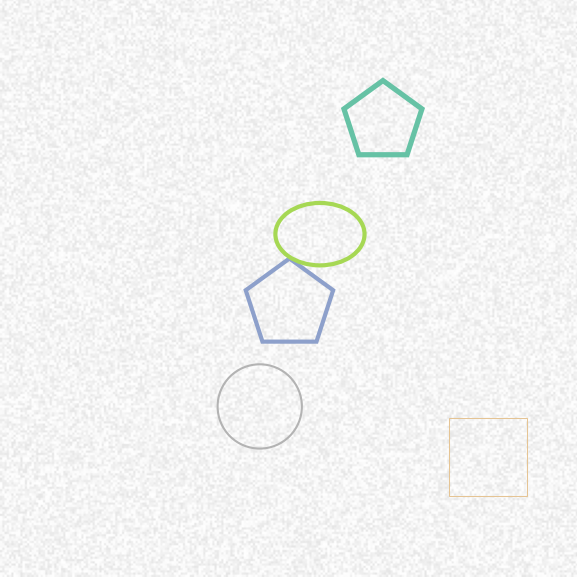[{"shape": "pentagon", "thickness": 2.5, "radius": 0.36, "center": [0.663, 0.789]}, {"shape": "pentagon", "thickness": 2, "radius": 0.4, "center": [0.501, 0.472]}, {"shape": "oval", "thickness": 2, "radius": 0.39, "center": [0.554, 0.594]}, {"shape": "square", "thickness": 0.5, "radius": 0.34, "center": [0.845, 0.208]}, {"shape": "circle", "thickness": 1, "radius": 0.36, "center": [0.45, 0.295]}]